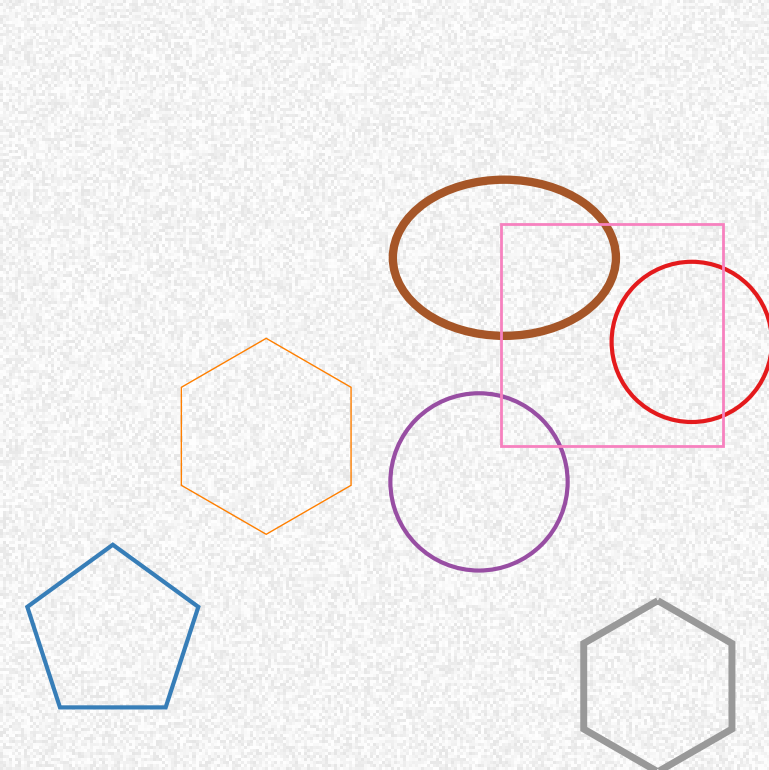[{"shape": "circle", "thickness": 1.5, "radius": 0.52, "center": [0.898, 0.556]}, {"shape": "pentagon", "thickness": 1.5, "radius": 0.58, "center": [0.147, 0.176]}, {"shape": "circle", "thickness": 1.5, "radius": 0.58, "center": [0.622, 0.374]}, {"shape": "hexagon", "thickness": 0.5, "radius": 0.64, "center": [0.346, 0.433]}, {"shape": "oval", "thickness": 3, "radius": 0.72, "center": [0.655, 0.665]}, {"shape": "square", "thickness": 1, "radius": 0.72, "center": [0.795, 0.565]}, {"shape": "hexagon", "thickness": 2.5, "radius": 0.56, "center": [0.854, 0.109]}]